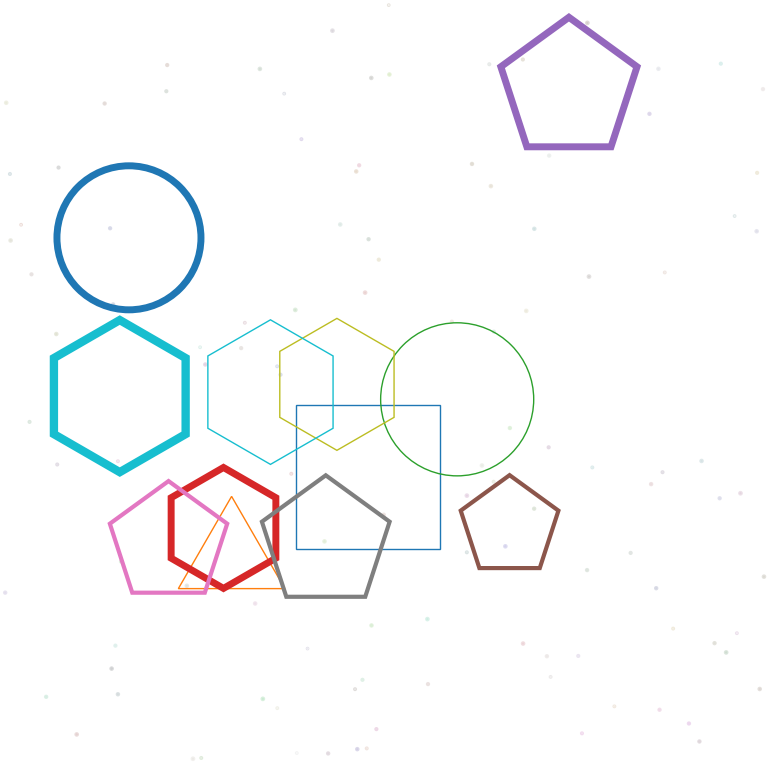[{"shape": "circle", "thickness": 2.5, "radius": 0.47, "center": [0.167, 0.691]}, {"shape": "square", "thickness": 0.5, "radius": 0.47, "center": [0.478, 0.38]}, {"shape": "triangle", "thickness": 0.5, "radius": 0.4, "center": [0.301, 0.275]}, {"shape": "circle", "thickness": 0.5, "radius": 0.5, "center": [0.594, 0.481]}, {"shape": "hexagon", "thickness": 2.5, "radius": 0.39, "center": [0.29, 0.314]}, {"shape": "pentagon", "thickness": 2.5, "radius": 0.46, "center": [0.739, 0.885]}, {"shape": "pentagon", "thickness": 1.5, "radius": 0.33, "center": [0.662, 0.316]}, {"shape": "pentagon", "thickness": 1.5, "radius": 0.4, "center": [0.219, 0.295]}, {"shape": "pentagon", "thickness": 1.5, "radius": 0.44, "center": [0.423, 0.296]}, {"shape": "hexagon", "thickness": 0.5, "radius": 0.43, "center": [0.438, 0.501]}, {"shape": "hexagon", "thickness": 0.5, "radius": 0.47, "center": [0.351, 0.491]}, {"shape": "hexagon", "thickness": 3, "radius": 0.49, "center": [0.156, 0.486]}]